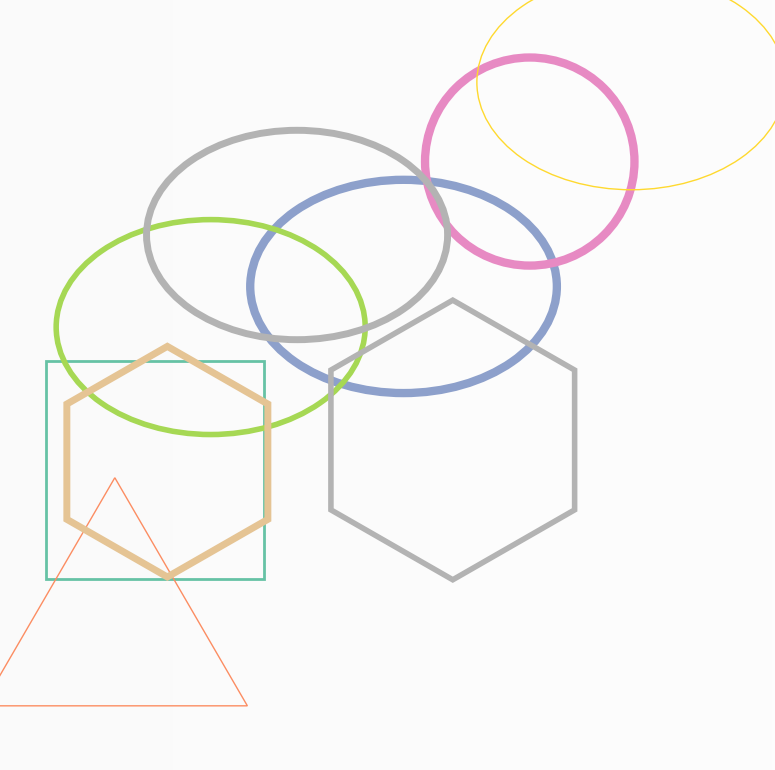[{"shape": "square", "thickness": 1, "radius": 0.71, "center": [0.2, 0.39]}, {"shape": "triangle", "thickness": 0.5, "radius": 0.99, "center": [0.148, 0.182]}, {"shape": "oval", "thickness": 3, "radius": 0.99, "center": [0.521, 0.628]}, {"shape": "circle", "thickness": 3, "radius": 0.68, "center": [0.684, 0.79]}, {"shape": "oval", "thickness": 2, "radius": 1.0, "center": [0.272, 0.575]}, {"shape": "oval", "thickness": 0.5, "radius": 1.0, "center": [0.815, 0.893]}, {"shape": "hexagon", "thickness": 2.5, "radius": 0.75, "center": [0.216, 0.4]}, {"shape": "oval", "thickness": 2.5, "radius": 0.97, "center": [0.383, 0.695]}, {"shape": "hexagon", "thickness": 2, "radius": 0.91, "center": [0.584, 0.429]}]